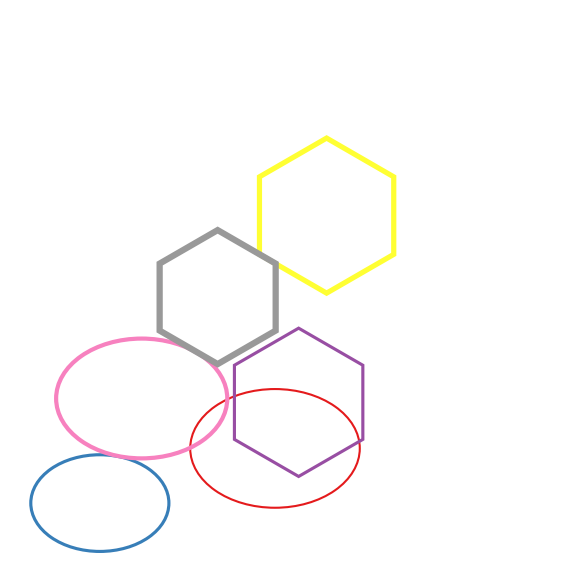[{"shape": "oval", "thickness": 1, "radius": 0.73, "center": [0.476, 0.223]}, {"shape": "oval", "thickness": 1.5, "radius": 0.6, "center": [0.173, 0.128]}, {"shape": "hexagon", "thickness": 1.5, "radius": 0.64, "center": [0.517, 0.302]}, {"shape": "hexagon", "thickness": 2.5, "radius": 0.67, "center": [0.566, 0.626]}, {"shape": "oval", "thickness": 2, "radius": 0.74, "center": [0.245, 0.309]}, {"shape": "hexagon", "thickness": 3, "radius": 0.58, "center": [0.377, 0.485]}]